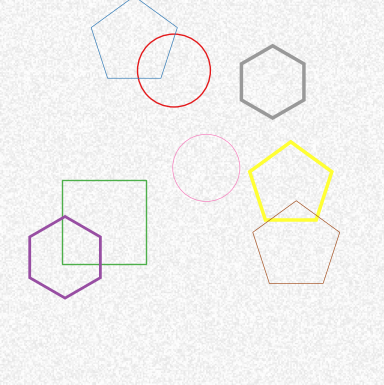[{"shape": "circle", "thickness": 1, "radius": 0.47, "center": [0.452, 0.817]}, {"shape": "pentagon", "thickness": 0.5, "radius": 0.59, "center": [0.349, 0.892]}, {"shape": "square", "thickness": 1, "radius": 0.54, "center": [0.271, 0.424]}, {"shape": "hexagon", "thickness": 2, "radius": 0.53, "center": [0.169, 0.332]}, {"shape": "pentagon", "thickness": 2.5, "radius": 0.56, "center": [0.755, 0.519]}, {"shape": "pentagon", "thickness": 0.5, "radius": 0.59, "center": [0.769, 0.36]}, {"shape": "circle", "thickness": 0.5, "radius": 0.44, "center": [0.536, 0.564]}, {"shape": "hexagon", "thickness": 2.5, "radius": 0.47, "center": [0.708, 0.787]}]